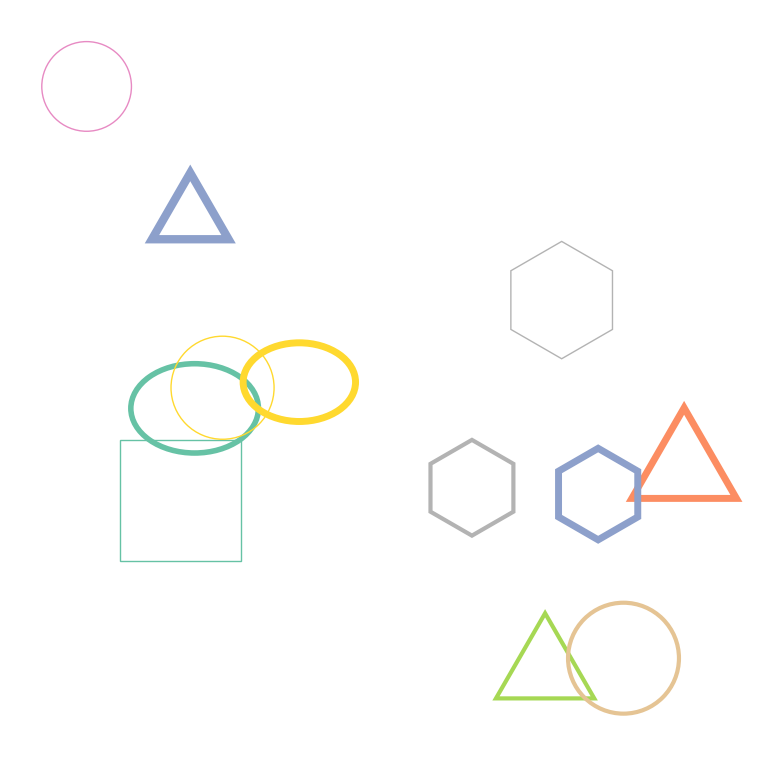[{"shape": "square", "thickness": 0.5, "radius": 0.39, "center": [0.234, 0.35]}, {"shape": "oval", "thickness": 2, "radius": 0.41, "center": [0.253, 0.47]}, {"shape": "triangle", "thickness": 2.5, "radius": 0.39, "center": [0.888, 0.392]}, {"shape": "hexagon", "thickness": 2.5, "radius": 0.3, "center": [0.777, 0.358]}, {"shape": "triangle", "thickness": 3, "radius": 0.29, "center": [0.247, 0.718]}, {"shape": "circle", "thickness": 0.5, "radius": 0.29, "center": [0.112, 0.888]}, {"shape": "triangle", "thickness": 1.5, "radius": 0.37, "center": [0.708, 0.13]}, {"shape": "circle", "thickness": 0.5, "radius": 0.33, "center": [0.289, 0.496]}, {"shape": "oval", "thickness": 2.5, "radius": 0.36, "center": [0.389, 0.504]}, {"shape": "circle", "thickness": 1.5, "radius": 0.36, "center": [0.81, 0.145]}, {"shape": "hexagon", "thickness": 1.5, "radius": 0.31, "center": [0.613, 0.367]}, {"shape": "hexagon", "thickness": 0.5, "radius": 0.38, "center": [0.729, 0.61]}]